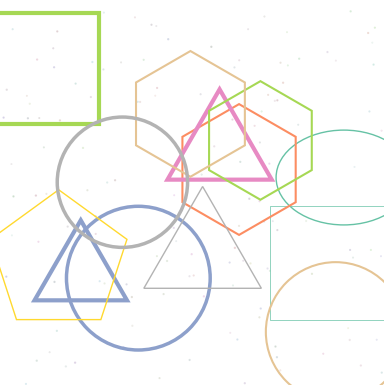[{"shape": "oval", "thickness": 1, "radius": 0.88, "center": [0.893, 0.539]}, {"shape": "square", "thickness": 0.5, "radius": 0.74, "center": [0.85, 0.316]}, {"shape": "hexagon", "thickness": 1.5, "radius": 0.85, "center": [0.621, 0.56]}, {"shape": "triangle", "thickness": 3, "radius": 0.69, "center": [0.21, 0.289]}, {"shape": "circle", "thickness": 2.5, "radius": 0.93, "center": [0.359, 0.278]}, {"shape": "triangle", "thickness": 3, "radius": 0.78, "center": [0.57, 0.612]}, {"shape": "square", "thickness": 3, "radius": 0.72, "center": [0.114, 0.823]}, {"shape": "hexagon", "thickness": 1.5, "radius": 0.77, "center": [0.676, 0.635]}, {"shape": "pentagon", "thickness": 1, "radius": 0.93, "center": [0.152, 0.321]}, {"shape": "circle", "thickness": 1.5, "radius": 0.91, "center": [0.872, 0.138]}, {"shape": "hexagon", "thickness": 1.5, "radius": 0.82, "center": [0.495, 0.704]}, {"shape": "circle", "thickness": 2.5, "radius": 0.85, "center": [0.318, 0.527]}, {"shape": "triangle", "thickness": 1, "radius": 0.88, "center": [0.526, 0.339]}]